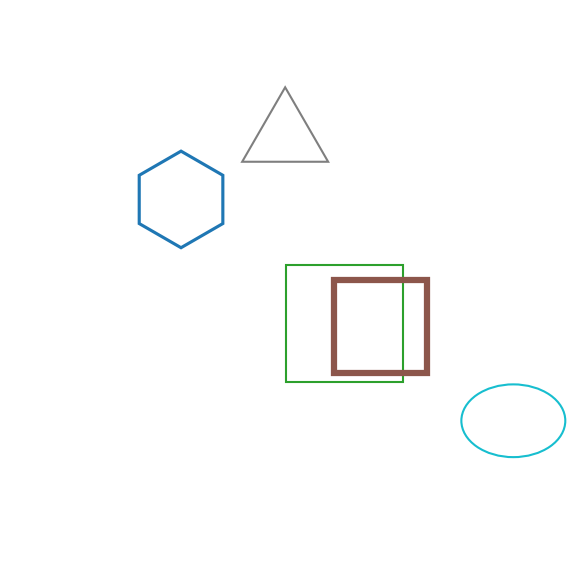[{"shape": "hexagon", "thickness": 1.5, "radius": 0.42, "center": [0.313, 0.654]}, {"shape": "square", "thickness": 1, "radius": 0.51, "center": [0.596, 0.439]}, {"shape": "square", "thickness": 3, "radius": 0.4, "center": [0.659, 0.434]}, {"shape": "triangle", "thickness": 1, "radius": 0.43, "center": [0.494, 0.762]}, {"shape": "oval", "thickness": 1, "radius": 0.45, "center": [0.889, 0.271]}]